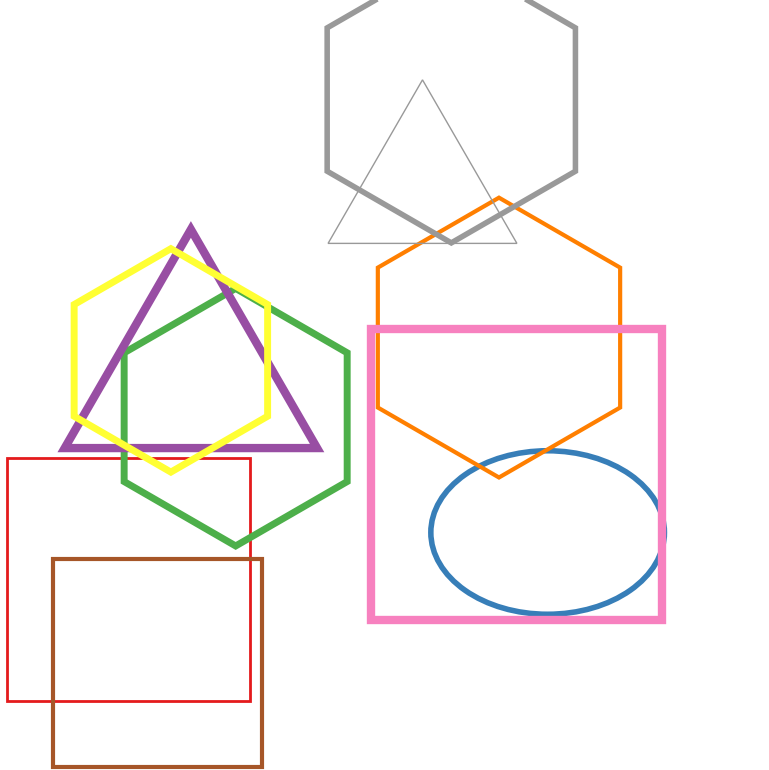[{"shape": "square", "thickness": 1, "radius": 0.79, "center": [0.167, 0.247]}, {"shape": "oval", "thickness": 2, "radius": 0.76, "center": [0.711, 0.308]}, {"shape": "hexagon", "thickness": 2.5, "radius": 0.84, "center": [0.306, 0.458]}, {"shape": "triangle", "thickness": 3, "radius": 0.95, "center": [0.248, 0.513]}, {"shape": "hexagon", "thickness": 1.5, "radius": 0.91, "center": [0.648, 0.562]}, {"shape": "hexagon", "thickness": 2.5, "radius": 0.73, "center": [0.222, 0.532]}, {"shape": "square", "thickness": 1.5, "radius": 0.68, "center": [0.205, 0.139]}, {"shape": "square", "thickness": 3, "radius": 0.94, "center": [0.671, 0.384]}, {"shape": "hexagon", "thickness": 2, "radius": 0.93, "center": [0.586, 0.871]}, {"shape": "triangle", "thickness": 0.5, "radius": 0.71, "center": [0.549, 0.755]}]